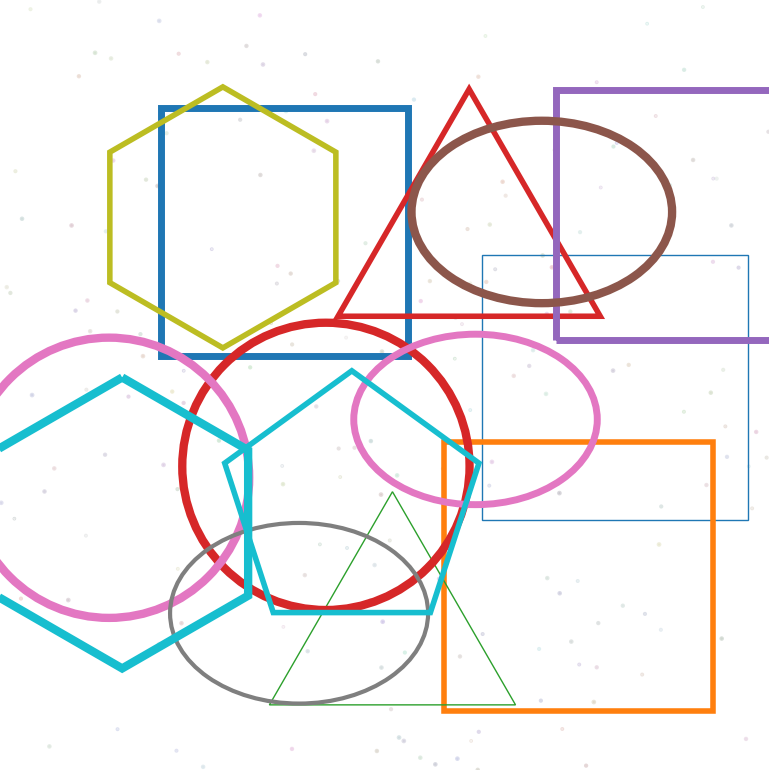[{"shape": "square", "thickness": 2.5, "radius": 0.8, "center": [0.37, 0.699]}, {"shape": "square", "thickness": 0.5, "radius": 0.86, "center": [0.798, 0.497]}, {"shape": "square", "thickness": 2, "radius": 0.87, "center": [0.751, 0.251]}, {"shape": "triangle", "thickness": 0.5, "radius": 0.92, "center": [0.51, 0.177]}, {"shape": "circle", "thickness": 3, "radius": 0.93, "center": [0.423, 0.394]}, {"shape": "triangle", "thickness": 2, "radius": 0.98, "center": [0.609, 0.688]}, {"shape": "square", "thickness": 2.5, "radius": 0.81, "center": [0.885, 0.721]}, {"shape": "oval", "thickness": 3, "radius": 0.85, "center": [0.704, 0.725]}, {"shape": "circle", "thickness": 3, "radius": 0.91, "center": [0.142, 0.38]}, {"shape": "oval", "thickness": 2.5, "radius": 0.79, "center": [0.618, 0.455]}, {"shape": "oval", "thickness": 1.5, "radius": 0.84, "center": [0.388, 0.204]}, {"shape": "hexagon", "thickness": 2, "radius": 0.85, "center": [0.289, 0.718]}, {"shape": "hexagon", "thickness": 3, "radius": 0.94, "center": [0.159, 0.321]}, {"shape": "pentagon", "thickness": 2, "radius": 0.87, "center": [0.457, 0.345]}]